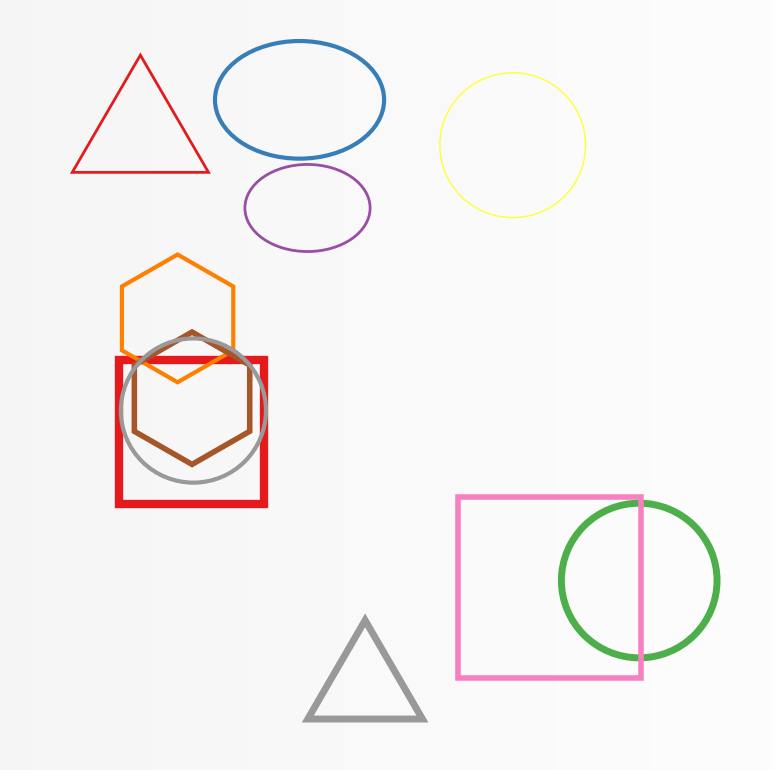[{"shape": "square", "thickness": 3, "radius": 0.47, "center": [0.247, 0.439]}, {"shape": "triangle", "thickness": 1, "radius": 0.51, "center": [0.181, 0.827]}, {"shape": "oval", "thickness": 1.5, "radius": 0.55, "center": [0.387, 0.87]}, {"shape": "circle", "thickness": 2.5, "radius": 0.5, "center": [0.825, 0.246]}, {"shape": "oval", "thickness": 1, "radius": 0.4, "center": [0.397, 0.73]}, {"shape": "hexagon", "thickness": 1.5, "radius": 0.41, "center": [0.229, 0.586]}, {"shape": "circle", "thickness": 0.5, "radius": 0.47, "center": [0.662, 0.811]}, {"shape": "hexagon", "thickness": 2, "radius": 0.43, "center": [0.248, 0.483]}, {"shape": "square", "thickness": 2, "radius": 0.59, "center": [0.709, 0.237]}, {"shape": "circle", "thickness": 1.5, "radius": 0.47, "center": [0.25, 0.467]}, {"shape": "triangle", "thickness": 2.5, "radius": 0.43, "center": [0.471, 0.109]}]